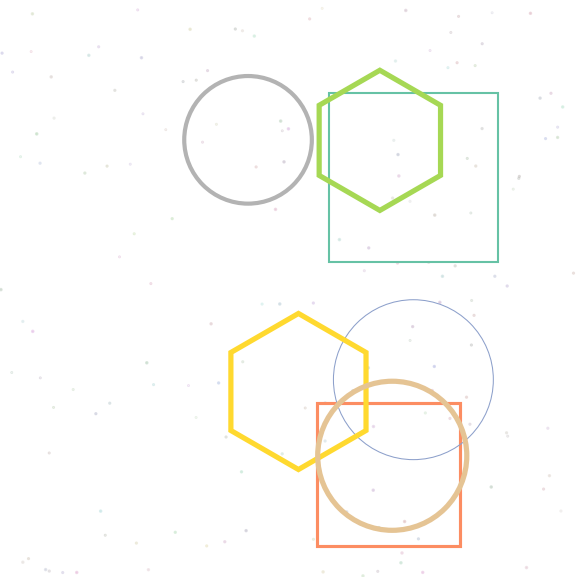[{"shape": "square", "thickness": 1, "radius": 0.73, "center": [0.716, 0.693]}, {"shape": "square", "thickness": 1.5, "radius": 0.62, "center": [0.673, 0.177]}, {"shape": "circle", "thickness": 0.5, "radius": 0.69, "center": [0.716, 0.342]}, {"shape": "hexagon", "thickness": 2.5, "radius": 0.61, "center": [0.658, 0.756]}, {"shape": "hexagon", "thickness": 2.5, "radius": 0.68, "center": [0.517, 0.321]}, {"shape": "circle", "thickness": 2.5, "radius": 0.65, "center": [0.679, 0.21]}, {"shape": "circle", "thickness": 2, "radius": 0.55, "center": [0.43, 0.757]}]